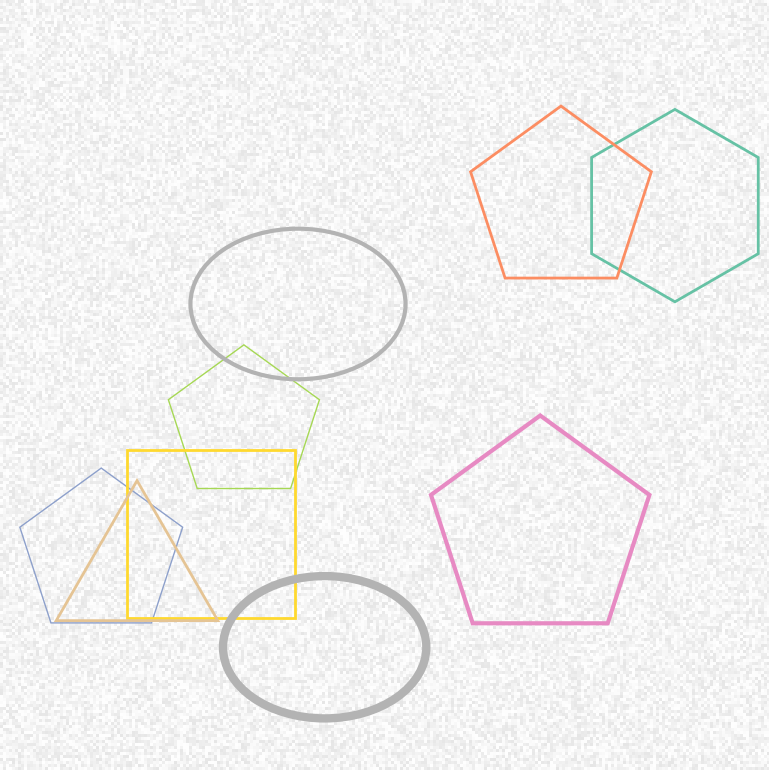[{"shape": "hexagon", "thickness": 1, "radius": 0.62, "center": [0.877, 0.733]}, {"shape": "pentagon", "thickness": 1, "radius": 0.62, "center": [0.729, 0.739]}, {"shape": "pentagon", "thickness": 0.5, "radius": 0.56, "center": [0.131, 0.281]}, {"shape": "pentagon", "thickness": 1.5, "radius": 0.75, "center": [0.702, 0.311]}, {"shape": "pentagon", "thickness": 0.5, "radius": 0.52, "center": [0.317, 0.449]}, {"shape": "square", "thickness": 1, "radius": 0.54, "center": [0.274, 0.307]}, {"shape": "triangle", "thickness": 1, "radius": 0.61, "center": [0.178, 0.255]}, {"shape": "oval", "thickness": 1.5, "radius": 0.7, "center": [0.387, 0.605]}, {"shape": "oval", "thickness": 3, "radius": 0.66, "center": [0.422, 0.159]}]